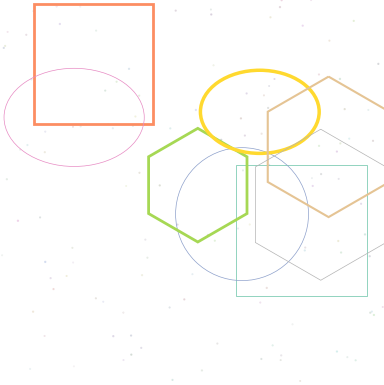[{"shape": "square", "thickness": 0.5, "radius": 0.85, "center": [0.783, 0.401]}, {"shape": "square", "thickness": 2, "radius": 0.77, "center": [0.243, 0.834]}, {"shape": "circle", "thickness": 0.5, "radius": 0.86, "center": [0.629, 0.444]}, {"shape": "oval", "thickness": 0.5, "radius": 0.91, "center": [0.193, 0.695]}, {"shape": "hexagon", "thickness": 2, "radius": 0.74, "center": [0.514, 0.519]}, {"shape": "oval", "thickness": 2.5, "radius": 0.77, "center": [0.675, 0.71]}, {"shape": "hexagon", "thickness": 1.5, "radius": 0.91, "center": [0.853, 0.619]}, {"shape": "hexagon", "thickness": 0.5, "radius": 0.98, "center": [0.833, 0.468]}]